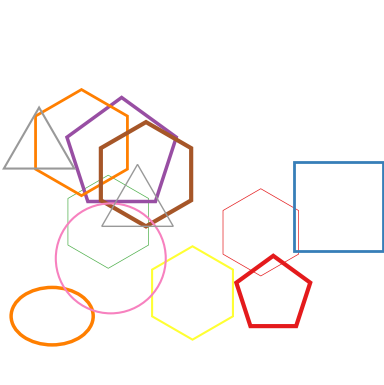[{"shape": "hexagon", "thickness": 0.5, "radius": 0.57, "center": [0.677, 0.397]}, {"shape": "pentagon", "thickness": 3, "radius": 0.5, "center": [0.71, 0.235]}, {"shape": "square", "thickness": 2, "radius": 0.58, "center": [0.88, 0.463]}, {"shape": "hexagon", "thickness": 0.5, "radius": 0.6, "center": [0.281, 0.424]}, {"shape": "pentagon", "thickness": 2.5, "radius": 0.75, "center": [0.316, 0.597]}, {"shape": "oval", "thickness": 2.5, "radius": 0.53, "center": [0.135, 0.179]}, {"shape": "hexagon", "thickness": 2, "radius": 0.69, "center": [0.212, 0.63]}, {"shape": "hexagon", "thickness": 1.5, "radius": 0.61, "center": [0.5, 0.239]}, {"shape": "hexagon", "thickness": 3, "radius": 0.68, "center": [0.379, 0.547]}, {"shape": "circle", "thickness": 1.5, "radius": 0.71, "center": [0.288, 0.329]}, {"shape": "triangle", "thickness": 1.5, "radius": 0.53, "center": [0.102, 0.615]}, {"shape": "triangle", "thickness": 1, "radius": 0.54, "center": [0.357, 0.466]}]